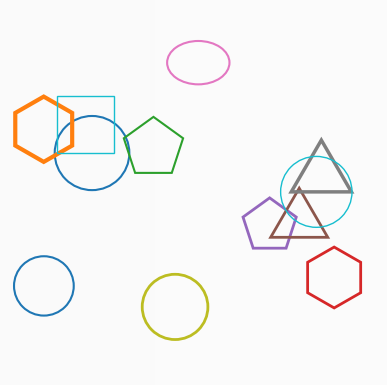[{"shape": "circle", "thickness": 1.5, "radius": 0.48, "center": [0.238, 0.602]}, {"shape": "circle", "thickness": 1.5, "radius": 0.39, "center": [0.113, 0.257]}, {"shape": "hexagon", "thickness": 3, "radius": 0.42, "center": [0.113, 0.664]}, {"shape": "pentagon", "thickness": 1.5, "radius": 0.4, "center": [0.396, 0.616]}, {"shape": "hexagon", "thickness": 2, "radius": 0.4, "center": [0.862, 0.279]}, {"shape": "pentagon", "thickness": 2, "radius": 0.36, "center": [0.696, 0.414]}, {"shape": "triangle", "thickness": 2, "radius": 0.43, "center": [0.772, 0.426]}, {"shape": "oval", "thickness": 1.5, "radius": 0.4, "center": [0.512, 0.837]}, {"shape": "triangle", "thickness": 2.5, "radius": 0.45, "center": [0.829, 0.546]}, {"shape": "circle", "thickness": 2, "radius": 0.42, "center": [0.452, 0.203]}, {"shape": "square", "thickness": 1, "radius": 0.37, "center": [0.221, 0.677]}, {"shape": "circle", "thickness": 1, "radius": 0.46, "center": [0.816, 0.502]}]